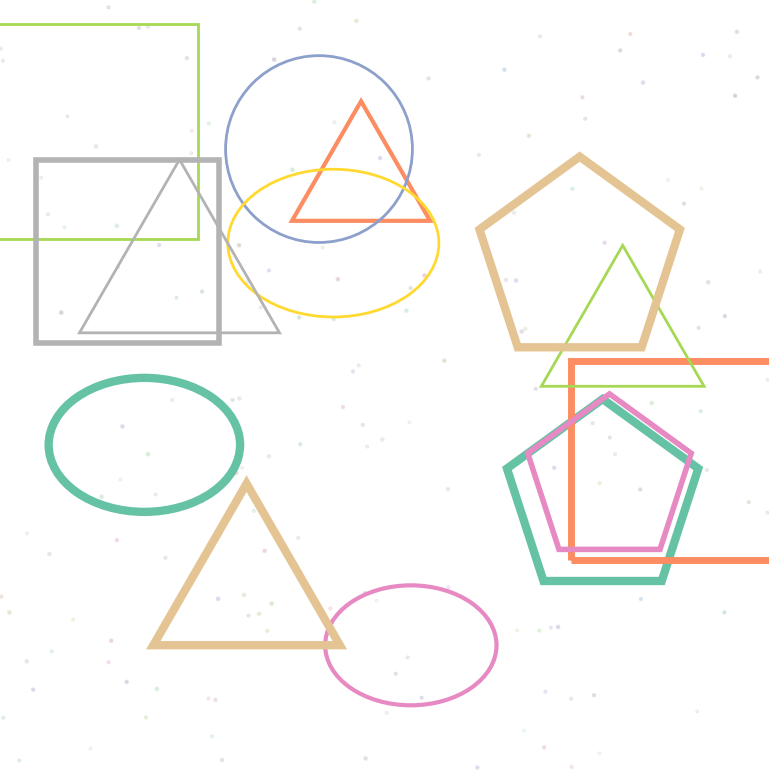[{"shape": "pentagon", "thickness": 3, "radius": 0.65, "center": [0.783, 0.351]}, {"shape": "oval", "thickness": 3, "radius": 0.62, "center": [0.187, 0.422]}, {"shape": "square", "thickness": 2.5, "radius": 0.65, "center": [0.871, 0.402]}, {"shape": "triangle", "thickness": 1.5, "radius": 0.52, "center": [0.469, 0.765]}, {"shape": "circle", "thickness": 1, "radius": 0.61, "center": [0.414, 0.806]}, {"shape": "pentagon", "thickness": 2, "radius": 0.56, "center": [0.792, 0.377]}, {"shape": "oval", "thickness": 1.5, "radius": 0.56, "center": [0.534, 0.162]}, {"shape": "triangle", "thickness": 1, "radius": 0.61, "center": [0.809, 0.559]}, {"shape": "square", "thickness": 1, "radius": 0.7, "center": [0.118, 0.829]}, {"shape": "oval", "thickness": 1, "radius": 0.69, "center": [0.433, 0.684]}, {"shape": "pentagon", "thickness": 3, "radius": 0.68, "center": [0.753, 0.66]}, {"shape": "triangle", "thickness": 3, "radius": 0.7, "center": [0.32, 0.232]}, {"shape": "triangle", "thickness": 1, "radius": 0.75, "center": [0.233, 0.643]}, {"shape": "square", "thickness": 2, "radius": 0.6, "center": [0.165, 0.673]}]